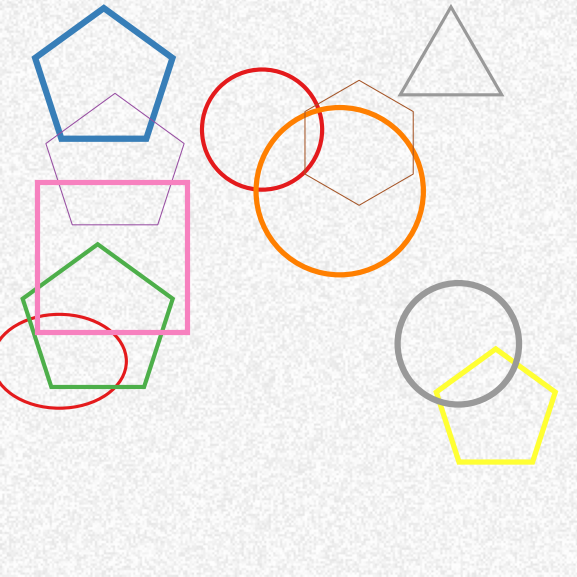[{"shape": "oval", "thickness": 1.5, "radius": 0.58, "center": [0.103, 0.374]}, {"shape": "circle", "thickness": 2, "radius": 0.52, "center": [0.454, 0.775]}, {"shape": "pentagon", "thickness": 3, "radius": 0.63, "center": [0.18, 0.86]}, {"shape": "pentagon", "thickness": 2, "radius": 0.68, "center": [0.169, 0.44]}, {"shape": "pentagon", "thickness": 0.5, "radius": 0.63, "center": [0.199, 0.712]}, {"shape": "circle", "thickness": 2.5, "radius": 0.72, "center": [0.588, 0.668]}, {"shape": "pentagon", "thickness": 2.5, "radius": 0.54, "center": [0.858, 0.287]}, {"shape": "hexagon", "thickness": 0.5, "radius": 0.54, "center": [0.622, 0.752]}, {"shape": "square", "thickness": 2.5, "radius": 0.65, "center": [0.193, 0.555]}, {"shape": "circle", "thickness": 3, "radius": 0.53, "center": [0.794, 0.404]}, {"shape": "triangle", "thickness": 1.5, "radius": 0.51, "center": [0.781, 0.886]}]